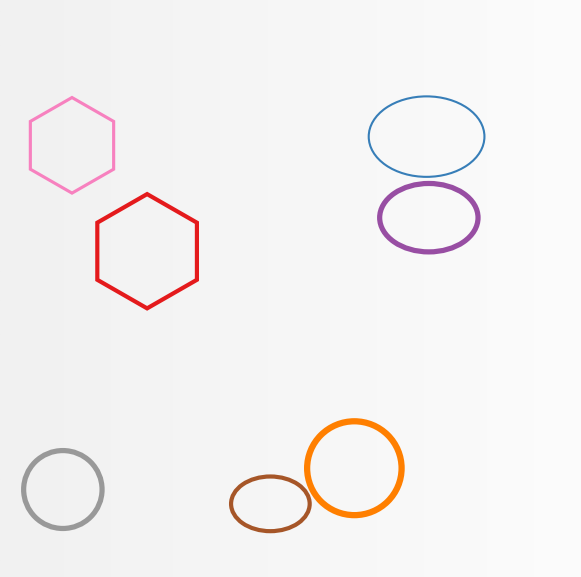[{"shape": "hexagon", "thickness": 2, "radius": 0.49, "center": [0.253, 0.564]}, {"shape": "oval", "thickness": 1, "radius": 0.5, "center": [0.734, 0.763]}, {"shape": "oval", "thickness": 2.5, "radius": 0.42, "center": [0.738, 0.622]}, {"shape": "circle", "thickness": 3, "radius": 0.41, "center": [0.61, 0.188]}, {"shape": "oval", "thickness": 2, "radius": 0.34, "center": [0.465, 0.127]}, {"shape": "hexagon", "thickness": 1.5, "radius": 0.41, "center": [0.124, 0.748]}, {"shape": "circle", "thickness": 2.5, "radius": 0.34, "center": [0.108, 0.151]}]